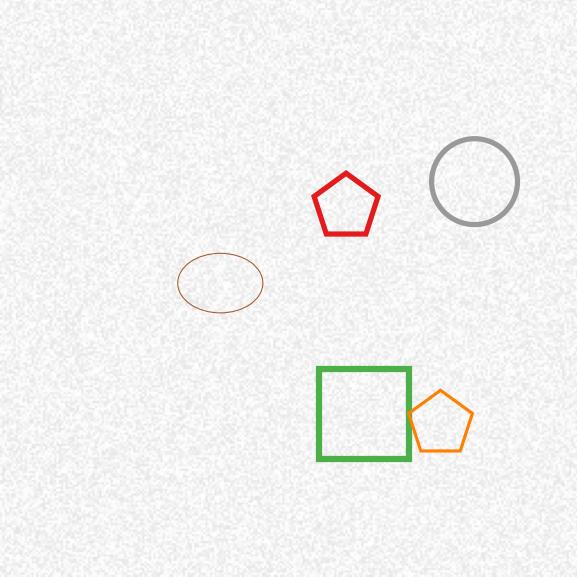[{"shape": "pentagon", "thickness": 2.5, "radius": 0.29, "center": [0.599, 0.641]}, {"shape": "square", "thickness": 3, "radius": 0.39, "center": [0.63, 0.282]}, {"shape": "pentagon", "thickness": 1.5, "radius": 0.29, "center": [0.763, 0.265]}, {"shape": "oval", "thickness": 0.5, "radius": 0.37, "center": [0.381, 0.509]}, {"shape": "circle", "thickness": 2.5, "radius": 0.37, "center": [0.822, 0.685]}]